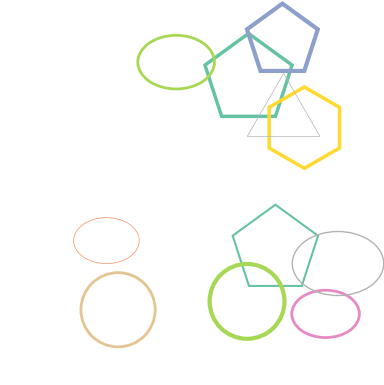[{"shape": "pentagon", "thickness": 1.5, "radius": 0.58, "center": [0.715, 0.352]}, {"shape": "pentagon", "thickness": 2.5, "radius": 0.59, "center": [0.646, 0.794]}, {"shape": "oval", "thickness": 0.5, "radius": 0.43, "center": [0.276, 0.375]}, {"shape": "pentagon", "thickness": 3, "radius": 0.48, "center": [0.734, 0.894]}, {"shape": "oval", "thickness": 2, "radius": 0.44, "center": [0.846, 0.185]}, {"shape": "oval", "thickness": 2, "radius": 0.5, "center": [0.458, 0.839]}, {"shape": "circle", "thickness": 3, "radius": 0.49, "center": [0.642, 0.217]}, {"shape": "hexagon", "thickness": 2.5, "radius": 0.53, "center": [0.791, 0.668]}, {"shape": "circle", "thickness": 2, "radius": 0.48, "center": [0.307, 0.195]}, {"shape": "oval", "thickness": 1, "radius": 0.59, "center": [0.878, 0.316]}, {"shape": "triangle", "thickness": 0.5, "radius": 0.55, "center": [0.737, 0.7]}]